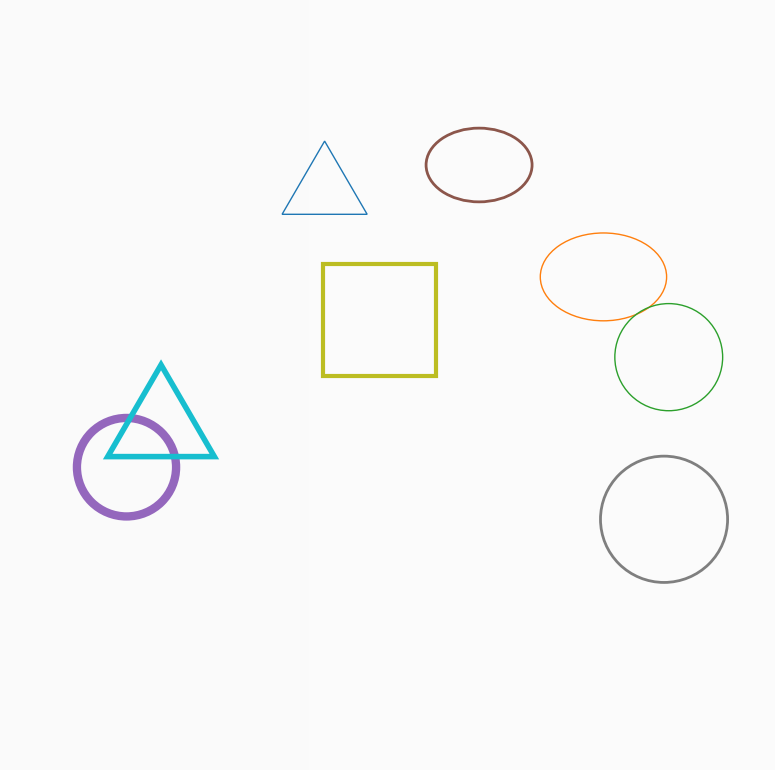[{"shape": "triangle", "thickness": 0.5, "radius": 0.32, "center": [0.419, 0.753]}, {"shape": "oval", "thickness": 0.5, "radius": 0.41, "center": [0.779, 0.64]}, {"shape": "circle", "thickness": 0.5, "radius": 0.35, "center": [0.863, 0.536]}, {"shape": "circle", "thickness": 3, "radius": 0.32, "center": [0.163, 0.393]}, {"shape": "oval", "thickness": 1, "radius": 0.34, "center": [0.618, 0.786]}, {"shape": "circle", "thickness": 1, "radius": 0.41, "center": [0.857, 0.326]}, {"shape": "square", "thickness": 1.5, "radius": 0.36, "center": [0.489, 0.585]}, {"shape": "triangle", "thickness": 2, "radius": 0.4, "center": [0.208, 0.447]}]